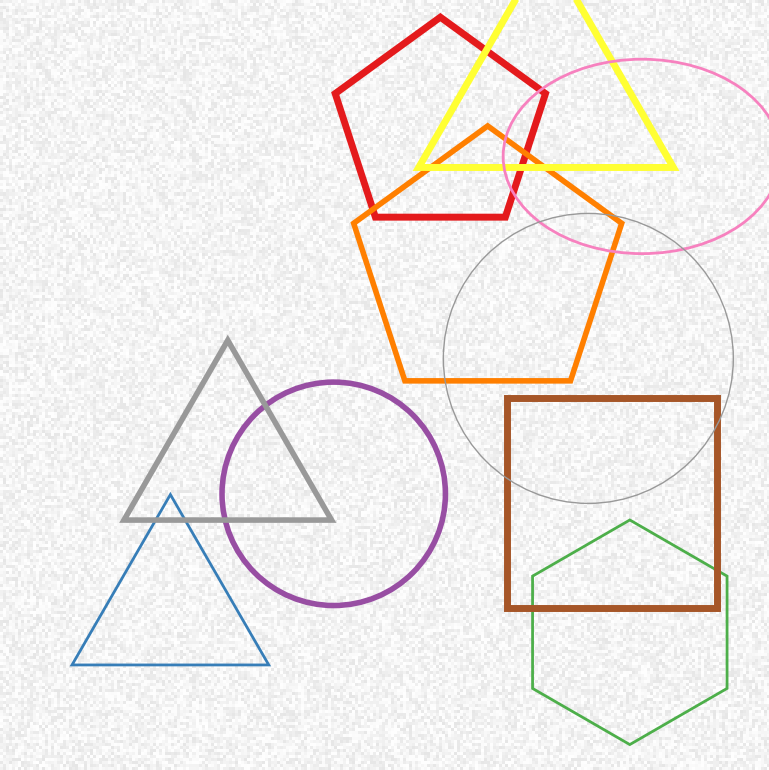[{"shape": "pentagon", "thickness": 2.5, "radius": 0.72, "center": [0.572, 0.834]}, {"shape": "triangle", "thickness": 1, "radius": 0.74, "center": [0.221, 0.21]}, {"shape": "hexagon", "thickness": 1, "radius": 0.73, "center": [0.818, 0.179]}, {"shape": "circle", "thickness": 2, "radius": 0.73, "center": [0.433, 0.359]}, {"shape": "pentagon", "thickness": 2, "radius": 0.92, "center": [0.633, 0.653]}, {"shape": "triangle", "thickness": 2.5, "radius": 0.96, "center": [0.709, 0.878]}, {"shape": "square", "thickness": 2.5, "radius": 0.68, "center": [0.795, 0.347]}, {"shape": "oval", "thickness": 1, "radius": 0.9, "center": [0.834, 0.797]}, {"shape": "triangle", "thickness": 2, "radius": 0.78, "center": [0.296, 0.402]}, {"shape": "circle", "thickness": 0.5, "radius": 0.94, "center": [0.764, 0.535]}]